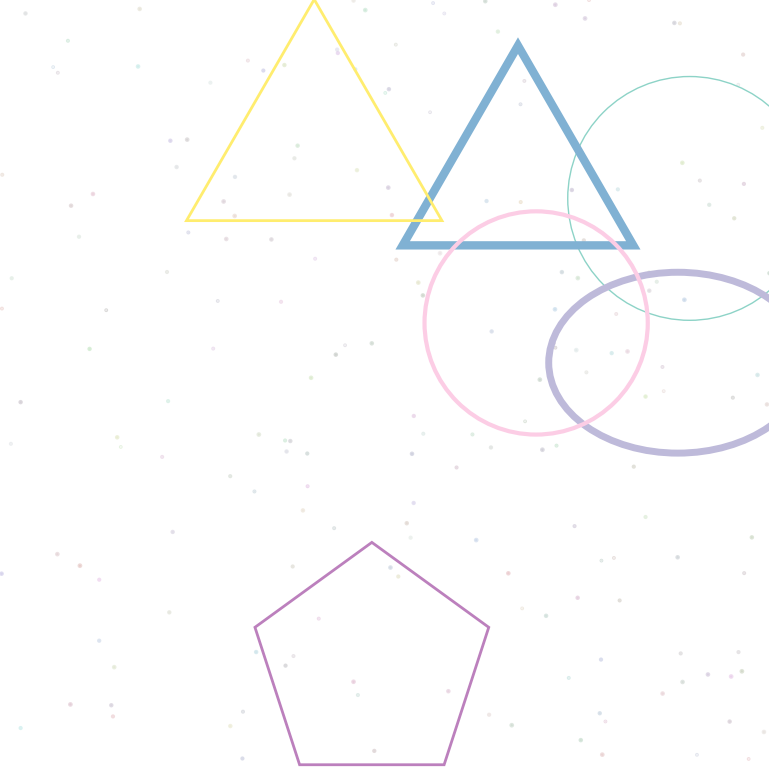[{"shape": "circle", "thickness": 0.5, "radius": 0.79, "center": [0.896, 0.742]}, {"shape": "oval", "thickness": 2.5, "radius": 0.84, "center": [0.88, 0.529]}, {"shape": "triangle", "thickness": 3, "radius": 0.86, "center": [0.673, 0.768]}, {"shape": "circle", "thickness": 1.5, "radius": 0.72, "center": [0.696, 0.581]}, {"shape": "pentagon", "thickness": 1, "radius": 0.8, "center": [0.483, 0.136]}, {"shape": "triangle", "thickness": 1, "radius": 0.96, "center": [0.408, 0.809]}]